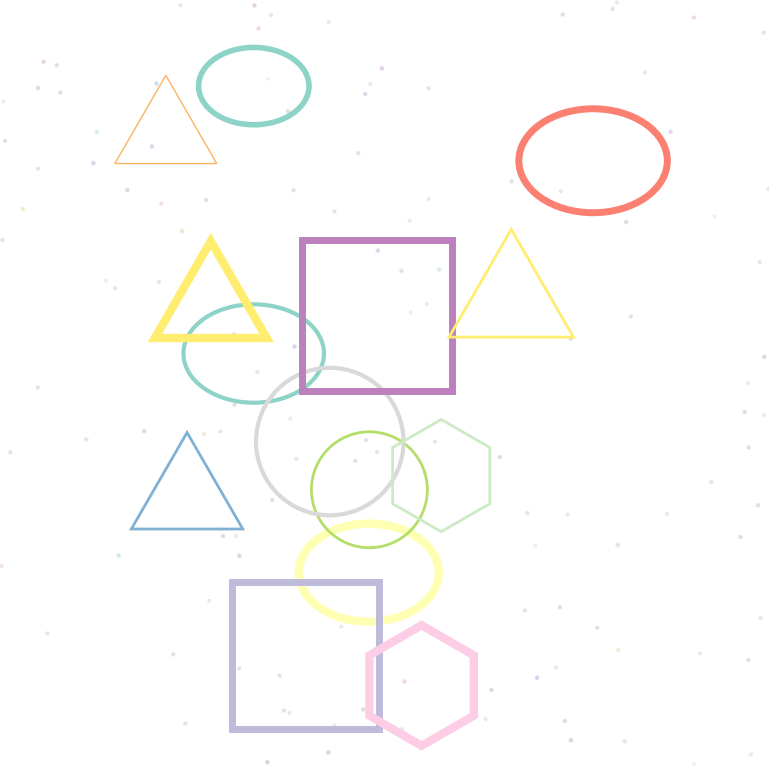[{"shape": "oval", "thickness": 2, "radius": 0.36, "center": [0.33, 0.888]}, {"shape": "oval", "thickness": 1.5, "radius": 0.46, "center": [0.329, 0.541]}, {"shape": "oval", "thickness": 3, "radius": 0.45, "center": [0.479, 0.256]}, {"shape": "square", "thickness": 2.5, "radius": 0.48, "center": [0.396, 0.149]}, {"shape": "oval", "thickness": 2.5, "radius": 0.48, "center": [0.77, 0.791]}, {"shape": "triangle", "thickness": 1, "radius": 0.42, "center": [0.243, 0.355]}, {"shape": "triangle", "thickness": 0.5, "radius": 0.38, "center": [0.215, 0.826]}, {"shape": "circle", "thickness": 1, "radius": 0.38, "center": [0.48, 0.364]}, {"shape": "hexagon", "thickness": 3, "radius": 0.39, "center": [0.548, 0.11]}, {"shape": "circle", "thickness": 1.5, "radius": 0.48, "center": [0.428, 0.427]}, {"shape": "square", "thickness": 2.5, "radius": 0.49, "center": [0.49, 0.59]}, {"shape": "hexagon", "thickness": 1, "radius": 0.36, "center": [0.573, 0.382]}, {"shape": "triangle", "thickness": 3, "radius": 0.42, "center": [0.274, 0.603]}, {"shape": "triangle", "thickness": 1, "radius": 0.47, "center": [0.664, 0.609]}]